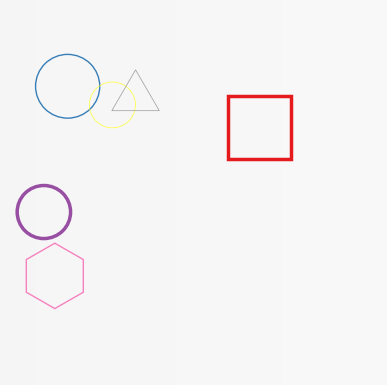[{"shape": "square", "thickness": 2.5, "radius": 0.41, "center": [0.67, 0.67]}, {"shape": "circle", "thickness": 1, "radius": 0.41, "center": [0.175, 0.776]}, {"shape": "circle", "thickness": 2.5, "radius": 0.34, "center": [0.113, 0.449]}, {"shape": "circle", "thickness": 0.5, "radius": 0.3, "center": [0.29, 0.727]}, {"shape": "hexagon", "thickness": 1, "radius": 0.42, "center": [0.141, 0.283]}, {"shape": "triangle", "thickness": 0.5, "radius": 0.35, "center": [0.35, 0.748]}]